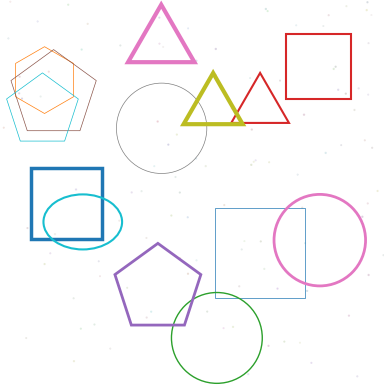[{"shape": "square", "thickness": 0.5, "radius": 0.59, "center": [0.676, 0.343]}, {"shape": "square", "thickness": 2.5, "radius": 0.46, "center": [0.173, 0.471]}, {"shape": "hexagon", "thickness": 0.5, "radius": 0.43, "center": [0.116, 0.792]}, {"shape": "circle", "thickness": 1, "radius": 0.59, "center": [0.563, 0.122]}, {"shape": "triangle", "thickness": 1.5, "radius": 0.43, "center": [0.676, 0.724]}, {"shape": "square", "thickness": 1.5, "radius": 0.42, "center": [0.828, 0.827]}, {"shape": "pentagon", "thickness": 2, "radius": 0.59, "center": [0.41, 0.251]}, {"shape": "pentagon", "thickness": 0.5, "radius": 0.58, "center": [0.139, 0.755]}, {"shape": "triangle", "thickness": 3, "radius": 0.5, "center": [0.419, 0.888]}, {"shape": "circle", "thickness": 2, "radius": 0.59, "center": [0.831, 0.376]}, {"shape": "circle", "thickness": 0.5, "radius": 0.59, "center": [0.42, 0.667]}, {"shape": "triangle", "thickness": 3, "radius": 0.44, "center": [0.554, 0.722]}, {"shape": "oval", "thickness": 1.5, "radius": 0.51, "center": [0.215, 0.424]}, {"shape": "pentagon", "thickness": 0.5, "radius": 0.49, "center": [0.11, 0.713]}]